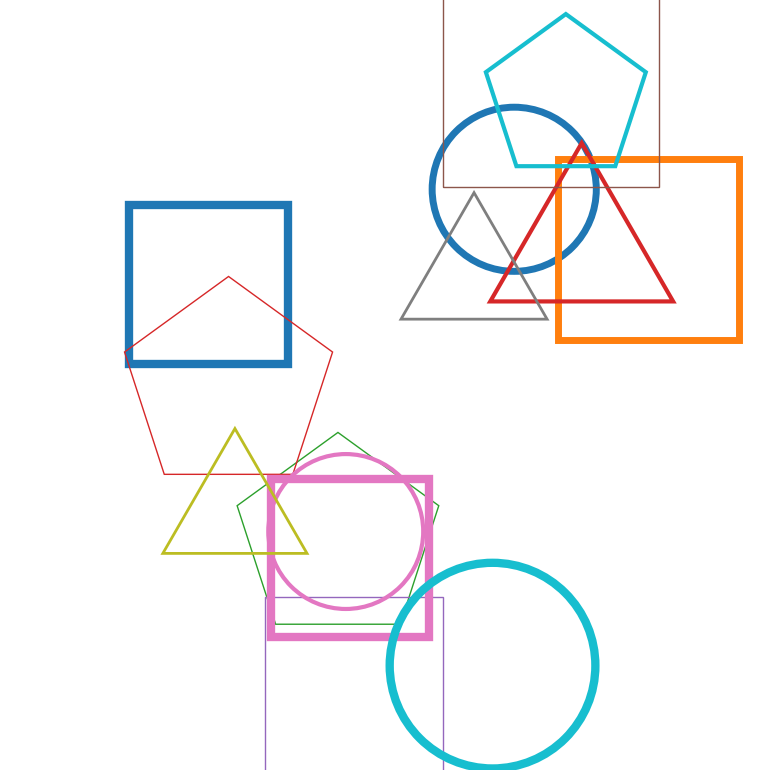[{"shape": "circle", "thickness": 2.5, "radius": 0.53, "center": [0.668, 0.754]}, {"shape": "square", "thickness": 3, "radius": 0.52, "center": [0.27, 0.631]}, {"shape": "square", "thickness": 2.5, "radius": 0.59, "center": [0.842, 0.676]}, {"shape": "pentagon", "thickness": 0.5, "radius": 0.69, "center": [0.439, 0.301]}, {"shape": "triangle", "thickness": 1.5, "radius": 0.69, "center": [0.755, 0.677]}, {"shape": "pentagon", "thickness": 0.5, "radius": 0.71, "center": [0.297, 0.499]}, {"shape": "square", "thickness": 0.5, "radius": 0.58, "center": [0.46, 0.108]}, {"shape": "square", "thickness": 0.5, "radius": 0.7, "center": [0.716, 0.898]}, {"shape": "square", "thickness": 3, "radius": 0.51, "center": [0.455, 0.276]}, {"shape": "circle", "thickness": 1.5, "radius": 0.5, "center": [0.449, 0.31]}, {"shape": "triangle", "thickness": 1, "radius": 0.55, "center": [0.616, 0.64]}, {"shape": "triangle", "thickness": 1, "radius": 0.54, "center": [0.305, 0.335]}, {"shape": "pentagon", "thickness": 1.5, "radius": 0.55, "center": [0.735, 0.873]}, {"shape": "circle", "thickness": 3, "radius": 0.67, "center": [0.64, 0.136]}]